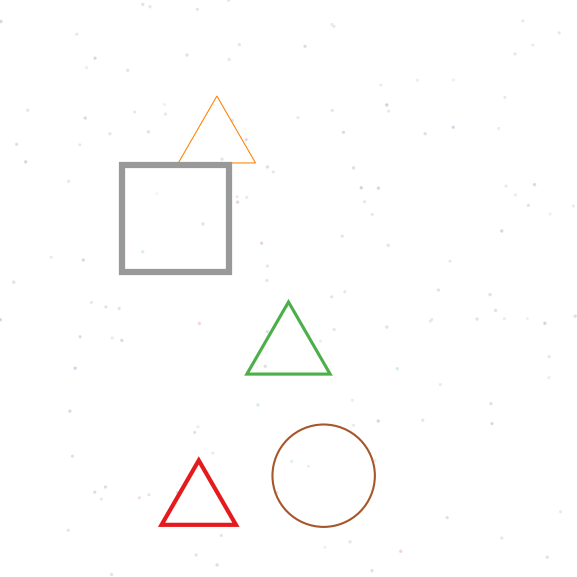[{"shape": "triangle", "thickness": 2, "radius": 0.37, "center": [0.344, 0.128]}, {"shape": "triangle", "thickness": 1.5, "radius": 0.42, "center": [0.5, 0.393]}, {"shape": "triangle", "thickness": 0.5, "radius": 0.39, "center": [0.376, 0.756]}, {"shape": "circle", "thickness": 1, "radius": 0.44, "center": [0.56, 0.175]}, {"shape": "square", "thickness": 3, "radius": 0.46, "center": [0.304, 0.621]}]